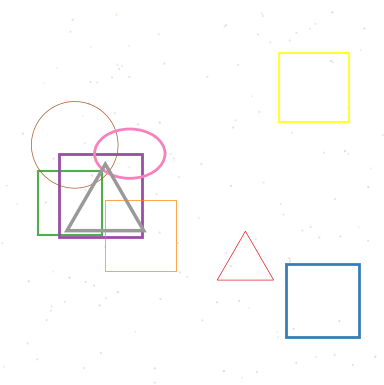[{"shape": "triangle", "thickness": 0.5, "radius": 0.42, "center": [0.637, 0.315]}, {"shape": "square", "thickness": 2, "radius": 0.48, "center": [0.837, 0.219]}, {"shape": "square", "thickness": 1.5, "radius": 0.41, "center": [0.182, 0.473]}, {"shape": "square", "thickness": 2, "radius": 0.54, "center": [0.261, 0.493]}, {"shape": "square", "thickness": 0.5, "radius": 0.46, "center": [0.365, 0.388]}, {"shape": "square", "thickness": 1.5, "radius": 0.45, "center": [0.815, 0.773]}, {"shape": "circle", "thickness": 0.5, "radius": 0.56, "center": [0.194, 0.624]}, {"shape": "oval", "thickness": 2, "radius": 0.46, "center": [0.337, 0.601]}, {"shape": "triangle", "thickness": 2.5, "radius": 0.58, "center": [0.274, 0.458]}]